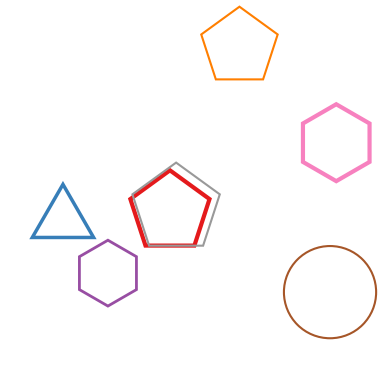[{"shape": "pentagon", "thickness": 3, "radius": 0.54, "center": [0.441, 0.45]}, {"shape": "triangle", "thickness": 2.5, "radius": 0.46, "center": [0.164, 0.429]}, {"shape": "hexagon", "thickness": 2, "radius": 0.43, "center": [0.28, 0.291]}, {"shape": "pentagon", "thickness": 1.5, "radius": 0.52, "center": [0.622, 0.878]}, {"shape": "circle", "thickness": 1.5, "radius": 0.6, "center": [0.857, 0.241]}, {"shape": "hexagon", "thickness": 3, "radius": 0.5, "center": [0.873, 0.629]}, {"shape": "pentagon", "thickness": 1.5, "radius": 0.6, "center": [0.457, 0.458]}]